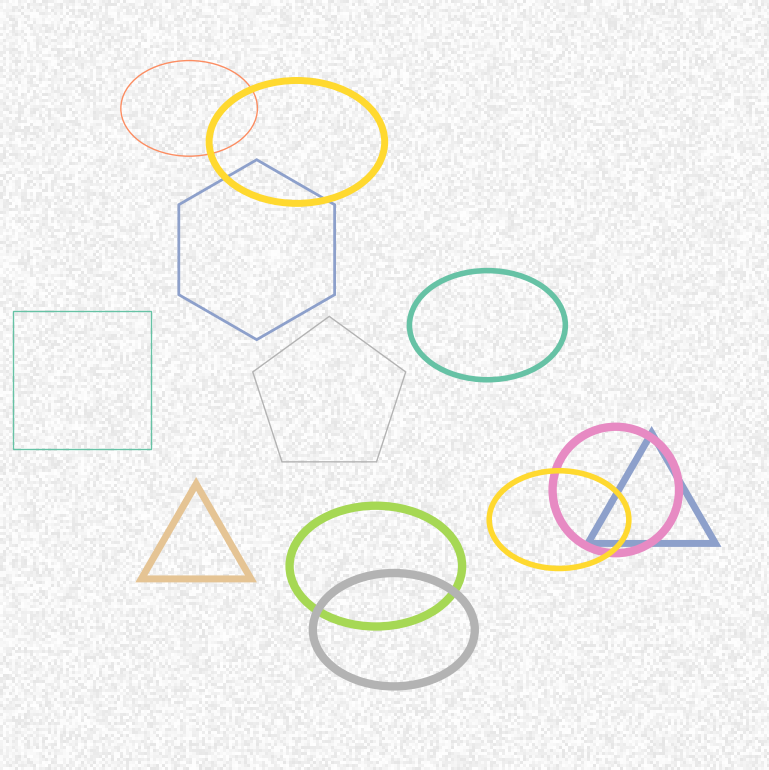[{"shape": "oval", "thickness": 2, "radius": 0.51, "center": [0.633, 0.578]}, {"shape": "square", "thickness": 0.5, "radius": 0.45, "center": [0.106, 0.507]}, {"shape": "oval", "thickness": 0.5, "radius": 0.44, "center": [0.246, 0.859]}, {"shape": "hexagon", "thickness": 1, "radius": 0.58, "center": [0.333, 0.676]}, {"shape": "triangle", "thickness": 2.5, "radius": 0.48, "center": [0.846, 0.342]}, {"shape": "circle", "thickness": 3, "radius": 0.41, "center": [0.8, 0.364]}, {"shape": "oval", "thickness": 3, "radius": 0.56, "center": [0.488, 0.265]}, {"shape": "oval", "thickness": 2, "radius": 0.45, "center": [0.726, 0.325]}, {"shape": "oval", "thickness": 2.5, "radius": 0.57, "center": [0.386, 0.816]}, {"shape": "triangle", "thickness": 2.5, "radius": 0.41, "center": [0.255, 0.289]}, {"shape": "oval", "thickness": 3, "radius": 0.53, "center": [0.511, 0.182]}, {"shape": "pentagon", "thickness": 0.5, "radius": 0.52, "center": [0.428, 0.485]}]